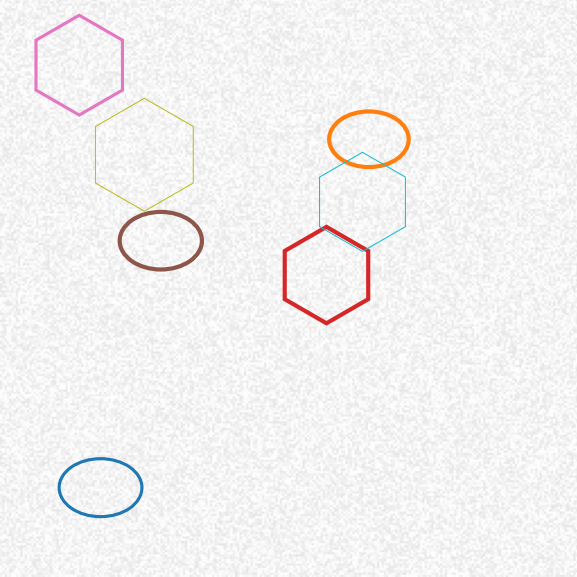[{"shape": "oval", "thickness": 1.5, "radius": 0.36, "center": [0.174, 0.155]}, {"shape": "oval", "thickness": 2, "radius": 0.34, "center": [0.639, 0.758]}, {"shape": "hexagon", "thickness": 2, "radius": 0.42, "center": [0.565, 0.523]}, {"shape": "oval", "thickness": 2, "radius": 0.36, "center": [0.278, 0.582]}, {"shape": "hexagon", "thickness": 1.5, "radius": 0.43, "center": [0.137, 0.886]}, {"shape": "hexagon", "thickness": 0.5, "radius": 0.49, "center": [0.25, 0.731]}, {"shape": "hexagon", "thickness": 0.5, "radius": 0.43, "center": [0.628, 0.65]}]